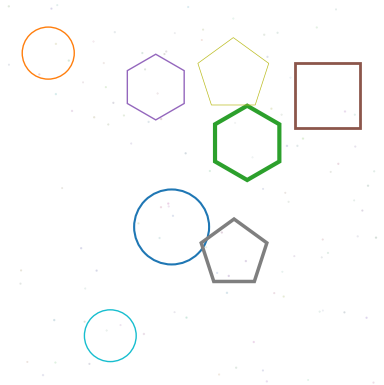[{"shape": "circle", "thickness": 1.5, "radius": 0.49, "center": [0.446, 0.411]}, {"shape": "circle", "thickness": 1, "radius": 0.34, "center": [0.125, 0.862]}, {"shape": "hexagon", "thickness": 3, "radius": 0.48, "center": [0.642, 0.629]}, {"shape": "hexagon", "thickness": 1, "radius": 0.43, "center": [0.405, 0.774]}, {"shape": "square", "thickness": 2, "radius": 0.42, "center": [0.85, 0.752]}, {"shape": "pentagon", "thickness": 2.5, "radius": 0.45, "center": [0.608, 0.341]}, {"shape": "pentagon", "thickness": 0.5, "radius": 0.48, "center": [0.606, 0.806]}, {"shape": "circle", "thickness": 1, "radius": 0.34, "center": [0.287, 0.128]}]